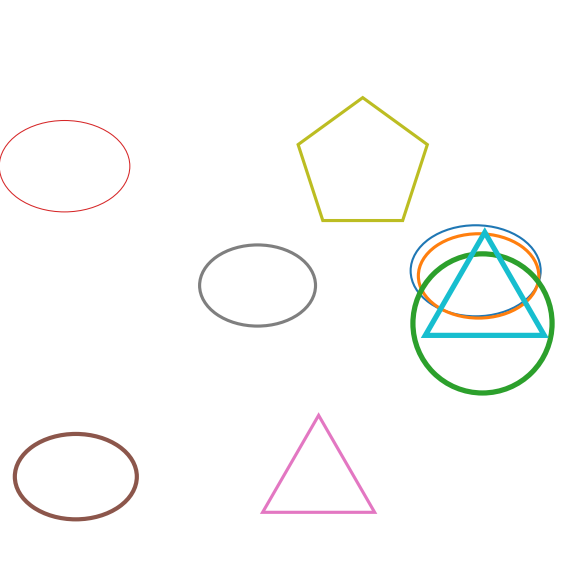[{"shape": "oval", "thickness": 1, "radius": 0.56, "center": [0.824, 0.53]}, {"shape": "oval", "thickness": 1.5, "radius": 0.52, "center": [0.829, 0.521]}, {"shape": "circle", "thickness": 2.5, "radius": 0.6, "center": [0.836, 0.439]}, {"shape": "oval", "thickness": 0.5, "radius": 0.57, "center": [0.112, 0.711]}, {"shape": "oval", "thickness": 2, "radius": 0.53, "center": [0.131, 0.174]}, {"shape": "triangle", "thickness": 1.5, "radius": 0.56, "center": [0.552, 0.168]}, {"shape": "oval", "thickness": 1.5, "radius": 0.5, "center": [0.446, 0.505]}, {"shape": "pentagon", "thickness": 1.5, "radius": 0.59, "center": [0.628, 0.712]}, {"shape": "triangle", "thickness": 2.5, "radius": 0.59, "center": [0.839, 0.478]}]